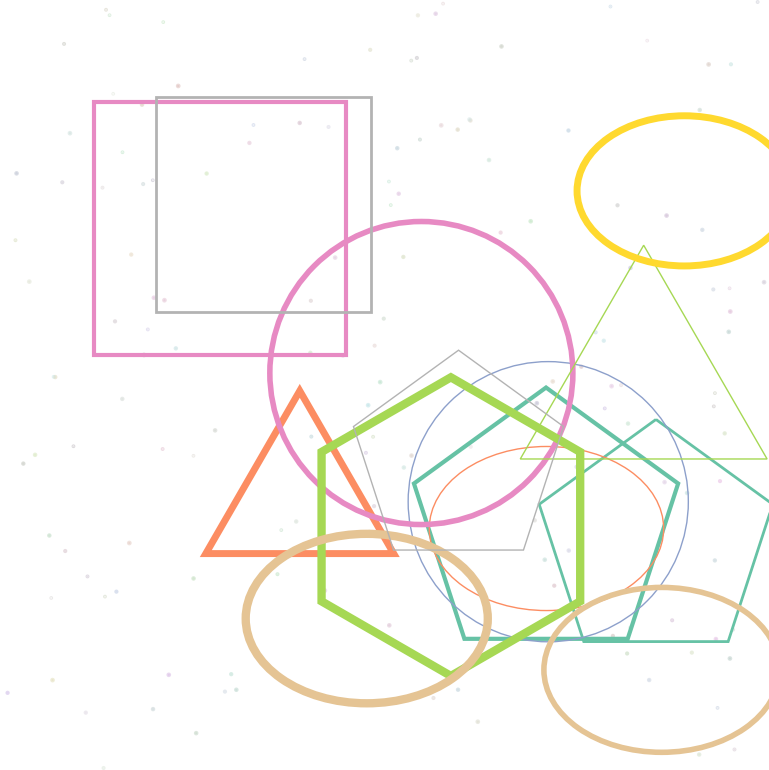[{"shape": "pentagon", "thickness": 1.5, "radius": 0.9, "center": [0.709, 0.316]}, {"shape": "pentagon", "thickness": 1, "radius": 0.8, "center": [0.852, 0.296]}, {"shape": "oval", "thickness": 0.5, "radius": 0.76, "center": [0.71, 0.314]}, {"shape": "triangle", "thickness": 2.5, "radius": 0.7, "center": [0.389, 0.352]}, {"shape": "circle", "thickness": 0.5, "radius": 0.91, "center": [0.712, 0.348]}, {"shape": "circle", "thickness": 2, "radius": 0.98, "center": [0.547, 0.516]}, {"shape": "square", "thickness": 1.5, "radius": 0.82, "center": [0.286, 0.703]}, {"shape": "triangle", "thickness": 0.5, "radius": 0.93, "center": [0.836, 0.496]}, {"shape": "hexagon", "thickness": 3, "radius": 0.97, "center": [0.586, 0.316]}, {"shape": "oval", "thickness": 2.5, "radius": 0.7, "center": [0.889, 0.752]}, {"shape": "oval", "thickness": 3, "radius": 0.79, "center": [0.476, 0.197]}, {"shape": "oval", "thickness": 2, "radius": 0.76, "center": [0.859, 0.13]}, {"shape": "square", "thickness": 1, "radius": 0.7, "center": [0.343, 0.735]}, {"shape": "pentagon", "thickness": 0.5, "radius": 0.72, "center": [0.595, 0.402]}]